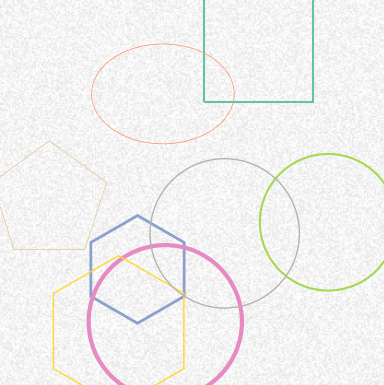[{"shape": "square", "thickness": 1.5, "radius": 0.71, "center": [0.671, 0.877]}, {"shape": "oval", "thickness": 0.5, "radius": 0.93, "center": [0.423, 0.756]}, {"shape": "hexagon", "thickness": 2, "radius": 0.7, "center": [0.357, 0.3]}, {"shape": "circle", "thickness": 3, "radius": 1.0, "center": [0.429, 0.164]}, {"shape": "circle", "thickness": 1.5, "radius": 0.89, "center": [0.852, 0.423]}, {"shape": "hexagon", "thickness": 1, "radius": 0.98, "center": [0.308, 0.14]}, {"shape": "pentagon", "thickness": 0.5, "radius": 0.78, "center": [0.128, 0.478]}, {"shape": "circle", "thickness": 1, "radius": 0.97, "center": [0.584, 0.394]}]